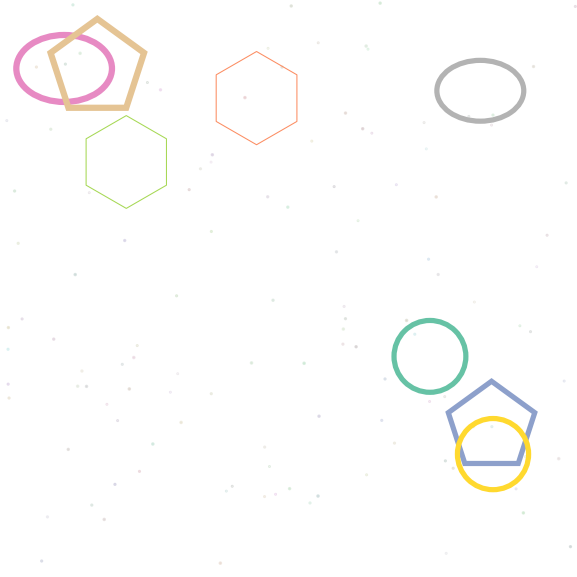[{"shape": "circle", "thickness": 2.5, "radius": 0.31, "center": [0.744, 0.382]}, {"shape": "hexagon", "thickness": 0.5, "radius": 0.4, "center": [0.444, 0.829]}, {"shape": "pentagon", "thickness": 2.5, "radius": 0.39, "center": [0.851, 0.26]}, {"shape": "oval", "thickness": 3, "radius": 0.41, "center": [0.111, 0.881]}, {"shape": "hexagon", "thickness": 0.5, "radius": 0.4, "center": [0.219, 0.719]}, {"shape": "circle", "thickness": 2.5, "radius": 0.31, "center": [0.854, 0.213]}, {"shape": "pentagon", "thickness": 3, "radius": 0.43, "center": [0.169, 0.881]}, {"shape": "oval", "thickness": 2.5, "radius": 0.38, "center": [0.832, 0.842]}]